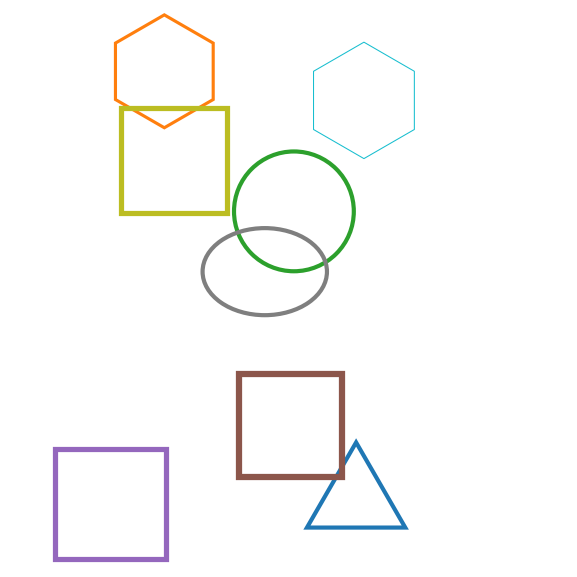[{"shape": "triangle", "thickness": 2, "radius": 0.49, "center": [0.617, 0.135]}, {"shape": "hexagon", "thickness": 1.5, "radius": 0.49, "center": [0.285, 0.876]}, {"shape": "circle", "thickness": 2, "radius": 0.52, "center": [0.509, 0.633]}, {"shape": "square", "thickness": 2.5, "radius": 0.48, "center": [0.192, 0.127]}, {"shape": "square", "thickness": 3, "radius": 0.45, "center": [0.503, 0.262]}, {"shape": "oval", "thickness": 2, "radius": 0.54, "center": [0.458, 0.529]}, {"shape": "square", "thickness": 2.5, "radius": 0.46, "center": [0.301, 0.721]}, {"shape": "hexagon", "thickness": 0.5, "radius": 0.5, "center": [0.63, 0.825]}]